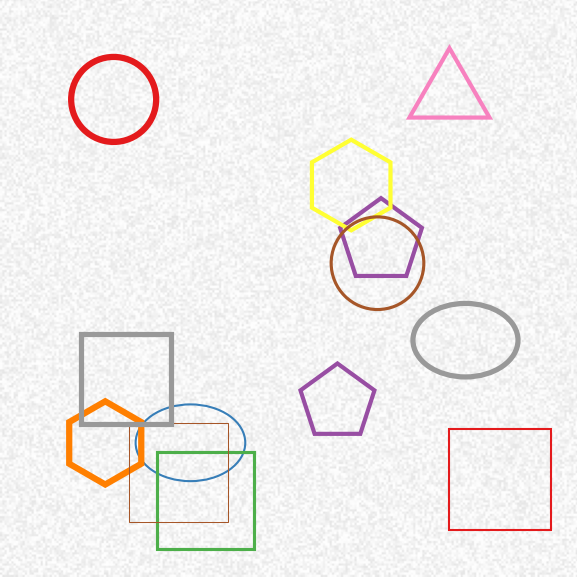[{"shape": "circle", "thickness": 3, "radius": 0.37, "center": [0.197, 0.827]}, {"shape": "square", "thickness": 1, "radius": 0.44, "center": [0.866, 0.169]}, {"shape": "oval", "thickness": 1, "radius": 0.47, "center": [0.33, 0.232]}, {"shape": "square", "thickness": 1.5, "radius": 0.42, "center": [0.356, 0.133]}, {"shape": "pentagon", "thickness": 2, "radius": 0.37, "center": [0.66, 0.582]}, {"shape": "pentagon", "thickness": 2, "radius": 0.34, "center": [0.584, 0.302]}, {"shape": "hexagon", "thickness": 3, "radius": 0.36, "center": [0.182, 0.232]}, {"shape": "hexagon", "thickness": 2, "radius": 0.39, "center": [0.608, 0.679]}, {"shape": "circle", "thickness": 1.5, "radius": 0.4, "center": [0.654, 0.543]}, {"shape": "square", "thickness": 0.5, "radius": 0.43, "center": [0.309, 0.18]}, {"shape": "triangle", "thickness": 2, "radius": 0.4, "center": [0.778, 0.836]}, {"shape": "square", "thickness": 2.5, "radius": 0.39, "center": [0.219, 0.343]}, {"shape": "oval", "thickness": 2.5, "radius": 0.45, "center": [0.806, 0.41]}]